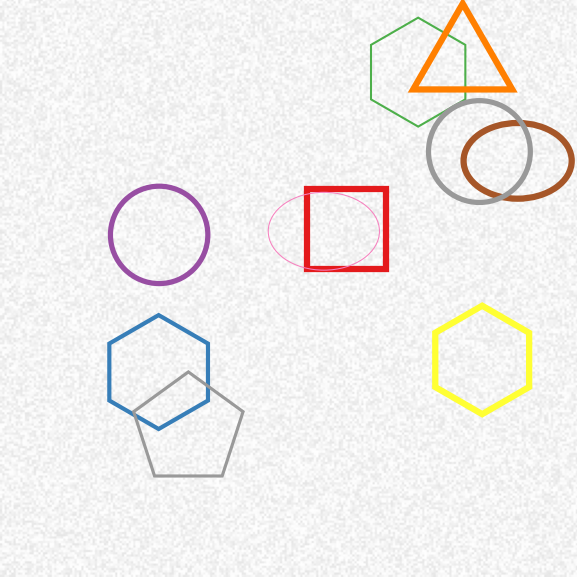[{"shape": "square", "thickness": 3, "radius": 0.34, "center": [0.6, 0.603]}, {"shape": "hexagon", "thickness": 2, "radius": 0.49, "center": [0.275, 0.355]}, {"shape": "hexagon", "thickness": 1, "radius": 0.47, "center": [0.724, 0.874]}, {"shape": "circle", "thickness": 2.5, "radius": 0.42, "center": [0.276, 0.592]}, {"shape": "triangle", "thickness": 3, "radius": 0.5, "center": [0.801, 0.894]}, {"shape": "hexagon", "thickness": 3, "radius": 0.47, "center": [0.835, 0.376]}, {"shape": "oval", "thickness": 3, "radius": 0.47, "center": [0.896, 0.721]}, {"shape": "oval", "thickness": 0.5, "radius": 0.48, "center": [0.561, 0.599]}, {"shape": "pentagon", "thickness": 1.5, "radius": 0.5, "center": [0.326, 0.255]}, {"shape": "circle", "thickness": 2.5, "radius": 0.44, "center": [0.83, 0.737]}]